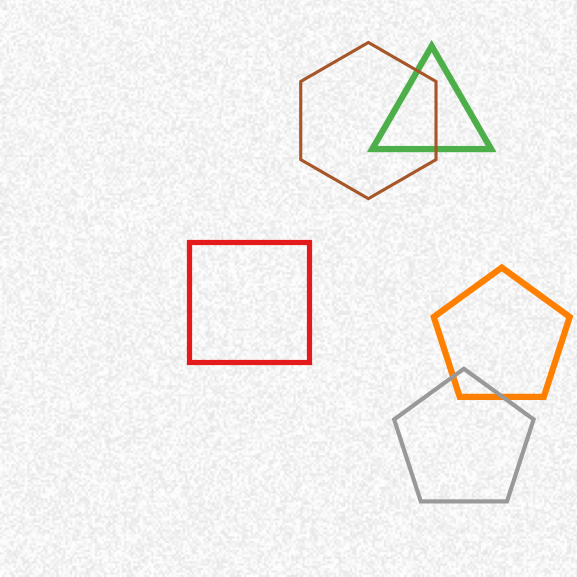[{"shape": "square", "thickness": 2.5, "radius": 0.52, "center": [0.431, 0.476]}, {"shape": "triangle", "thickness": 3, "radius": 0.59, "center": [0.748, 0.8]}, {"shape": "pentagon", "thickness": 3, "radius": 0.62, "center": [0.869, 0.412]}, {"shape": "hexagon", "thickness": 1.5, "radius": 0.68, "center": [0.638, 0.79]}, {"shape": "pentagon", "thickness": 2, "radius": 0.63, "center": [0.803, 0.234]}]